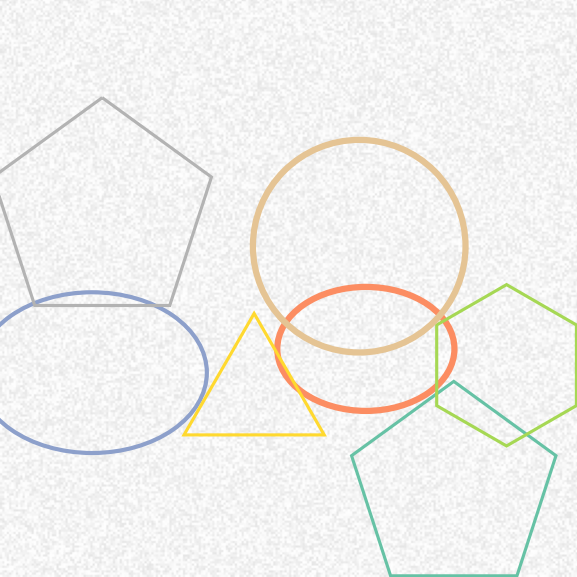[{"shape": "pentagon", "thickness": 1.5, "radius": 0.93, "center": [0.786, 0.153]}, {"shape": "oval", "thickness": 3, "radius": 0.77, "center": [0.634, 0.395]}, {"shape": "oval", "thickness": 2, "radius": 0.99, "center": [0.159, 0.354]}, {"shape": "hexagon", "thickness": 1.5, "radius": 0.7, "center": [0.877, 0.367]}, {"shape": "triangle", "thickness": 1.5, "radius": 0.7, "center": [0.44, 0.316]}, {"shape": "circle", "thickness": 3, "radius": 0.92, "center": [0.622, 0.573]}, {"shape": "pentagon", "thickness": 1.5, "radius": 0.99, "center": [0.177, 0.631]}]